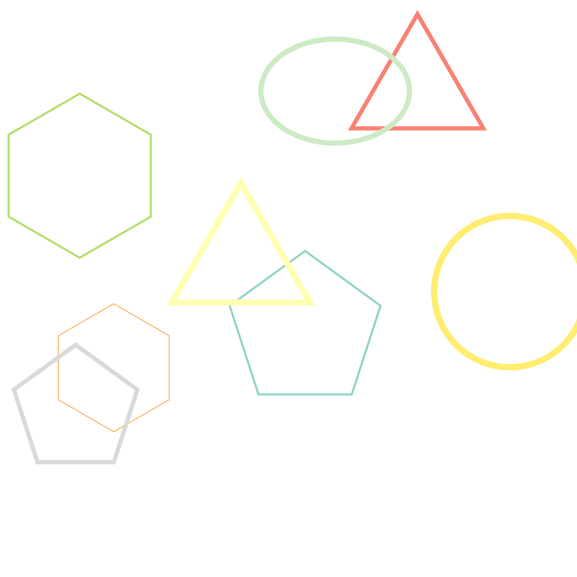[{"shape": "pentagon", "thickness": 1, "radius": 0.69, "center": [0.528, 0.427]}, {"shape": "triangle", "thickness": 3, "radius": 0.69, "center": [0.417, 0.544]}, {"shape": "triangle", "thickness": 2, "radius": 0.66, "center": [0.723, 0.843]}, {"shape": "hexagon", "thickness": 0.5, "radius": 0.55, "center": [0.197, 0.362]}, {"shape": "hexagon", "thickness": 1, "radius": 0.71, "center": [0.138, 0.695]}, {"shape": "pentagon", "thickness": 2, "radius": 0.56, "center": [0.131, 0.29]}, {"shape": "oval", "thickness": 2.5, "radius": 0.64, "center": [0.58, 0.841]}, {"shape": "circle", "thickness": 3, "radius": 0.65, "center": [0.883, 0.494]}]